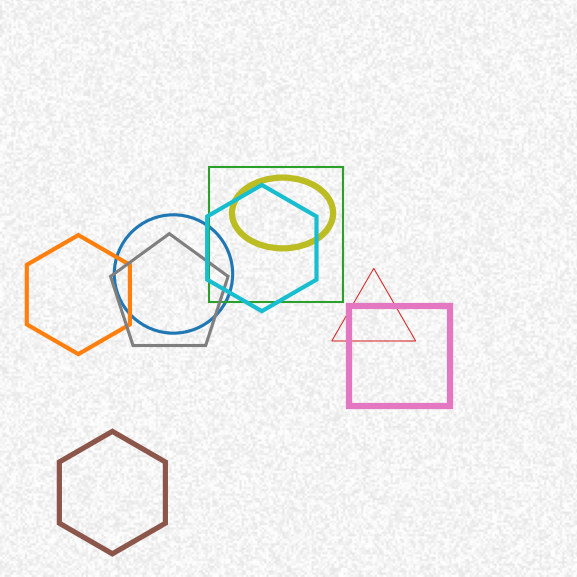[{"shape": "circle", "thickness": 1.5, "radius": 0.51, "center": [0.3, 0.525]}, {"shape": "hexagon", "thickness": 2, "radius": 0.52, "center": [0.136, 0.489]}, {"shape": "square", "thickness": 1, "radius": 0.58, "center": [0.478, 0.593]}, {"shape": "triangle", "thickness": 0.5, "radius": 0.42, "center": [0.647, 0.451]}, {"shape": "hexagon", "thickness": 2.5, "radius": 0.53, "center": [0.195, 0.146]}, {"shape": "square", "thickness": 3, "radius": 0.44, "center": [0.692, 0.382]}, {"shape": "pentagon", "thickness": 1.5, "radius": 0.54, "center": [0.293, 0.487]}, {"shape": "oval", "thickness": 3, "radius": 0.44, "center": [0.489, 0.63]}, {"shape": "hexagon", "thickness": 2, "radius": 0.55, "center": [0.453, 0.57]}]